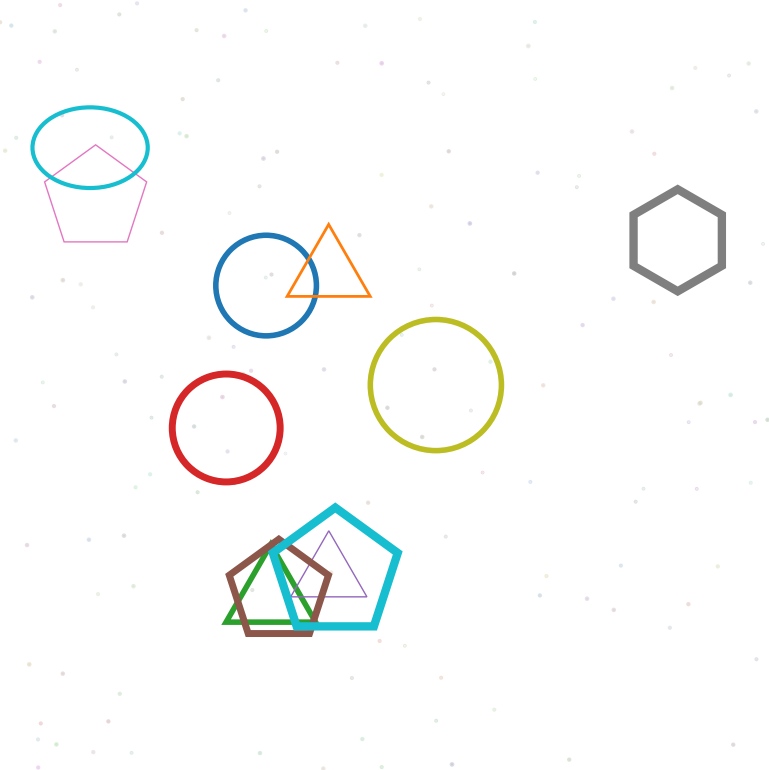[{"shape": "circle", "thickness": 2, "radius": 0.33, "center": [0.346, 0.629]}, {"shape": "triangle", "thickness": 1, "radius": 0.31, "center": [0.427, 0.646]}, {"shape": "triangle", "thickness": 2, "radius": 0.34, "center": [0.352, 0.226]}, {"shape": "circle", "thickness": 2.5, "radius": 0.35, "center": [0.294, 0.444]}, {"shape": "triangle", "thickness": 0.5, "radius": 0.29, "center": [0.427, 0.253]}, {"shape": "pentagon", "thickness": 2.5, "radius": 0.34, "center": [0.362, 0.232]}, {"shape": "pentagon", "thickness": 0.5, "radius": 0.35, "center": [0.124, 0.742]}, {"shape": "hexagon", "thickness": 3, "radius": 0.33, "center": [0.88, 0.688]}, {"shape": "circle", "thickness": 2, "radius": 0.43, "center": [0.566, 0.5]}, {"shape": "pentagon", "thickness": 3, "radius": 0.43, "center": [0.435, 0.256]}, {"shape": "oval", "thickness": 1.5, "radius": 0.37, "center": [0.117, 0.808]}]